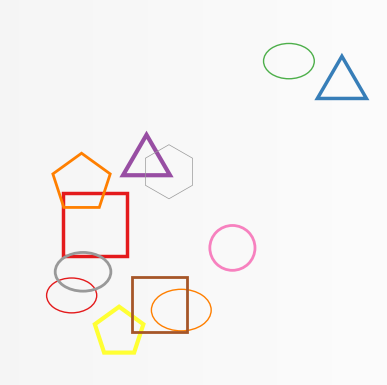[{"shape": "square", "thickness": 2.5, "radius": 0.41, "center": [0.245, 0.417]}, {"shape": "oval", "thickness": 1, "radius": 0.32, "center": [0.185, 0.233]}, {"shape": "triangle", "thickness": 2.5, "radius": 0.37, "center": [0.882, 0.781]}, {"shape": "oval", "thickness": 1, "radius": 0.33, "center": [0.746, 0.841]}, {"shape": "triangle", "thickness": 3, "radius": 0.35, "center": [0.378, 0.58]}, {"shape": "pentagon", "thickness": 2, "radius": 0.39, "center": [0.21, 0.524]}, {"shape": "oval", "thickness": 1, "radius": 0.39, "center": [0.468, 0.195]}, {"shape": "pentagon", "thickness": 3, "radius": 0.33, "center": [0.307, 0.137]}, {"shape": "square", "thickness": 2, "radius": 0.36, "center": [0.411, 0.209]}, {"shape": "circle", "thickness": 2, "radius": 0.29, "center": [0.6, 0.356]}, {"shape": "oval", "thickness": 2, "radius": 0.36, "center": [0.214, 0.294]}, {"shape": "hexagon", "thickness": 0.5, "radius": 0.35, "center": [0.436, 0.554]}]